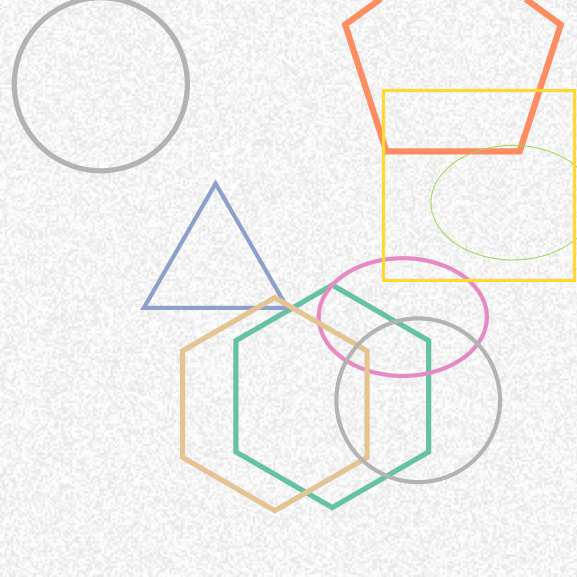[{"shape": "hexagon", "thickness": 2.5, "radius": 0.96, "center": [0.575, 0.313]}, {"shape": "pentagon", "thickness": 3, "radius": 0.98, "center": [0.784, 0.896]}, {"shape": "triangle", "thickness": 2, "radius": 0.72, "center": [0.373, 0.538]}, {"shape": "oval", "thickness": 2, "radius": 0.73, "center": [0.698, 0.45]}, {"shape": "oval", "thickness": 0.5, "radius": 0.71, "center": [0.888, 0.648]}, {"shape": "square", "thickness": 1.5, "radius": 0.82, "center": [0.829, 0.679]}, {"shape": "hexagon", "thickness": 2.5, "radius": 0.92, "center": [0.476, 0.299]}, {"shape": "circle", "thickness": 2, "radius": 0.71, "center": [0.724, 0.306]}, {"shape": "circle", "thickness": 2.5, "radius": 0.75, "center": [0.175, 0.853]}]